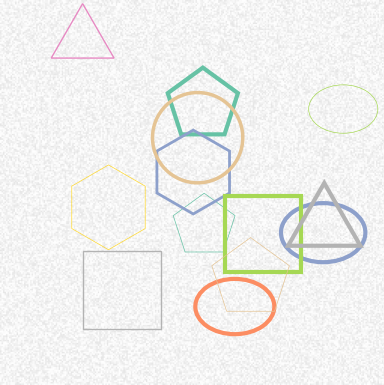[{"shape": "pentagon", "thickness": 0.5, "radius": 0.42, "center": [0.53, 0.414]}, {"shape": "pentagon", "thickness": 3, "radius": 0.48, "center": [0.527, 0.729]}, {"shape": "oval", "thickness": 3, "radius": 0.51, "center": [0.61, 0.204]}, {"shape": "oval", "thickness": 3, "radius": 0.55, "center": [0.839, 0.396]}, {"shape": "hexagon", "thickness": 2, "radius": 0.54, "center": [0.502, 0.553]}, {"shape": "triangle", "thickness": 1, "radius": 0.47, "center": [0.215, 0.896]}, {"shape": "oval", "thickness": 0.5, "radius": 0.45, "center": [0.892, 0.717]}, {"shape": "square", "thickness": 3, "radius": 0.49, "center": [0.684, 0.393]}, {"shape": "hexagon", "thickness": 0.5, "radius": 0.55, "center": [0.282, 0.461]}, {"shape": "circle", "thickness": 2.5, "radius": 0.59, "center": [0.513, 0.642]}, {"shape": "pentagon", "thickness": 0.5, "radius": 0.53, "center": [0.651, 0.277]}, {"shape": "triangle", "thickness": 3, "radius": 0.54, "center": [0.842, 0.416]}, {"shape": "square", "thickness": 1, "radius": 0.51, "center": [0.317, 0.247]}]